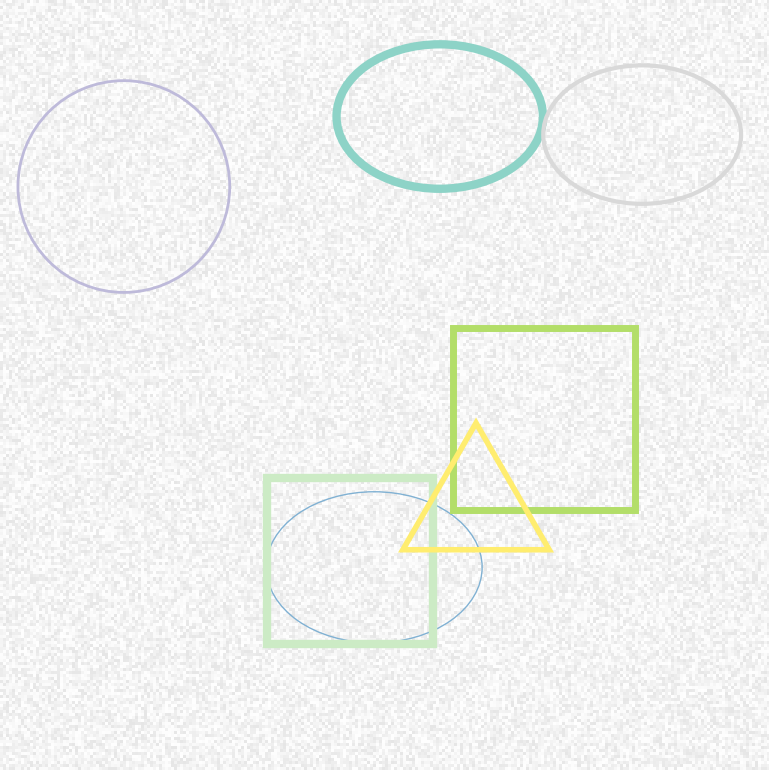[{"shape": "oval", "thickness": 3, "radius": 0.67, "center": [0.571, 0.849]}, {"shape": "circle", "thickness": 1, "radius": 0.69, "center": [0.161, 0.758]}, {"shape": "oval", "thickness": 0.5, "radius": 0.7, "center": [0.486, 0.263]}, {"shape": "square", "thickness": 2.5, "radius": 0.59, "center": [0.707, 0.456]}, {"shape": "oval", "thickness": 1.5, "radius": 0.64, "center": [0.834, 0.825]}, {"shape": "square", "thickness": 3, "radius": 0.54, "center": [0.454, 0.271]}, {"shape": "triangle", "thickness": 2, "radius": 0.55, "center": [0.618, 0.341]}]